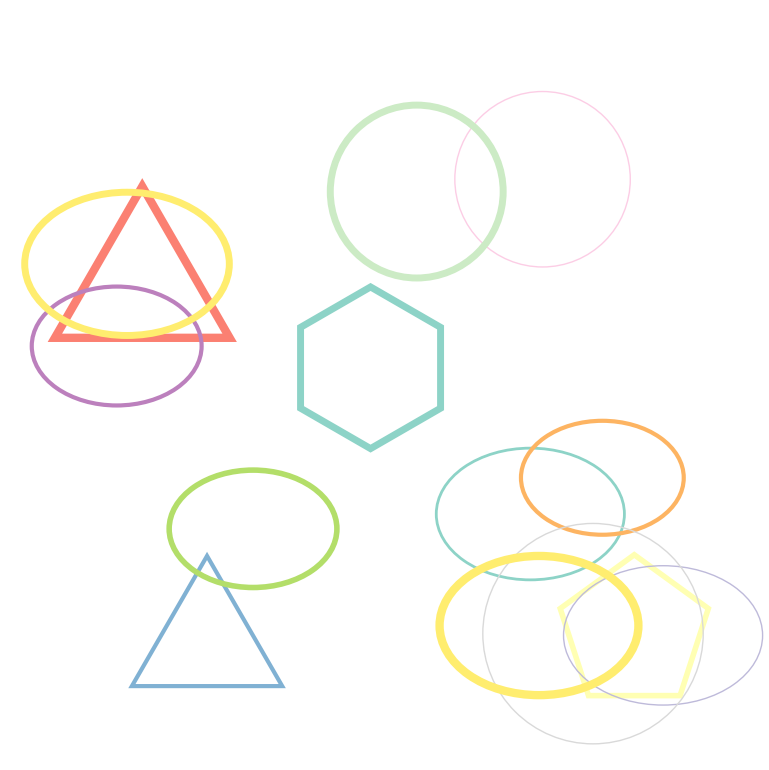[{"shape": "oval", "thickness": 1, "radius": 0.61, "center": [0.689, 0.332]}, {"shape": "hexagon", "thickness": 2.5, "radius": 0.52, "center": [0.481, 0.522]}, {"shape": "pentagon", "thickness": 2, "radius": 0.51, "center": [0.824, 0.178]}, {"shape": "oval", "thickness": 0.5, "radius": 0.65, "center": [0.861, 0.175]}, {"shape": "triangle", "thickness": 3, "radius": 0.66, "center": [0.185, 0.627]}, {"shape": "triangle", "thickness": 1.5, "radius": 0.56, "center": [0.269, 0.165]}, {"shape": "oval", "thickness": 1.5, "radius": 0.53, "center": [0.782, 0.38]}, {"shape": "oval", "thickness": 2, "radius": 0.54, "center": [0.329, 0.313]}, {"shape": "circle", "thickness": 0.5, "radius": 0.57, "center": [0.705, 0.767]}, {"shape": "circle", "thickness": 0.5, "radius": 0.72, "center": [0.77, 0.177]}, {"shape": "oval", "thickness": 1.5, "radius": 0.55, "center": [0.152, 0.551]}, {"shape": "circle", "thickness": 2.5, "radius": 0.56, "center": [0.541, 0.751]}, {"shape": "oval", "thickness": 3, "radius": 0.65, "center": [0.7, 0.188]}, {"shape": "oval", "thickness": 2.5, "radius": 0.66, "center": [0.165, 0.657]}]